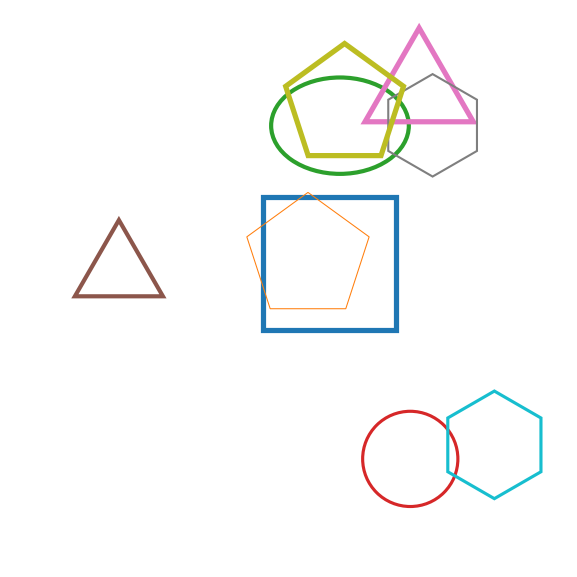[{"shape": "square", "thickness": 2.5, "radius": 0.58, "center": [0.57, 0.543]}, {"shape": "pentagon", "thickness": 0.5, "radius": 0.56, "center": [0.533, 0.555]}, {"shape": "oval", "thickness": 2, "radius": 0.6, "center": [0.589, 0.782]}, {"shape": "circle", "thickness": 1.5, "radius": 0.41, "center": [0.71, 0.205]}, {"shape": "triangle", "thickness": 2, "radius": 0.44, "center": [0.206, 0.53]}, {"shape": "triangle", "thickness": 2.5, "radius": 0.54, "center": [0.726, 0.842]}, {"shape": "hexagon", "thickness": 1, "radius": 0.44, "center": [0.749, 0.782]}, {"shape": "pentagon", "thickness": 2.5, "radius": 0.54, "center": [0.597, 0.816]}, {"shape": "hexagon", "thickness": 1.5, "radius": 0.47, "center": [0.856, 0.229]}]